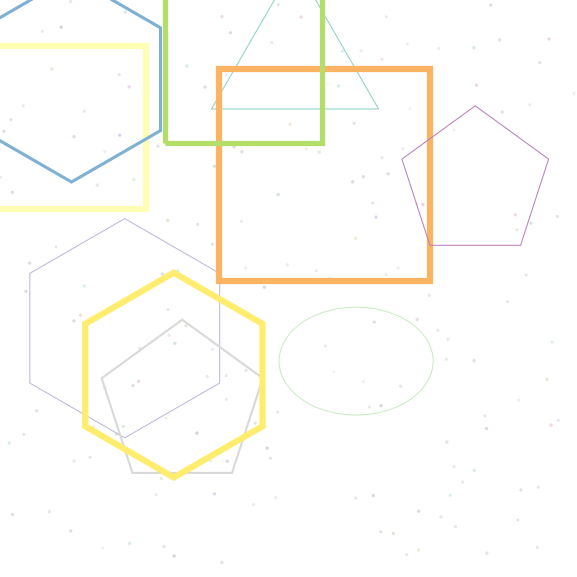[{"shape": "triangle", "thickness": 0.5, "radius": 0.84, "center": [0.511, 0.894]}, {"shape": "square", "thickness": 3, "radius": 0.7, "center": [0.112, 0.778]}, {"shape": "hexagon", "thickness": 0.5, "radius": 0.95, "center": [0.216, 0.431]}, {"shape": "hexagon", "thickness": 1.5, "radius": 0.89, "center": [0.124, 0.862]}, {"shape": "square", "thickness": 3, "radius": 0.91, "center": [0.561, 0.696]}, {"shape": "square", "thickness": 2.5, "radius": 0.68, "center": [0.422, 0.888]}, {"shape": "pentagon", "thickness": 1, "radius": 0.73, "center": [0.316, 0.299]}, {"shape": "pentagon", "thickness": 0.5, "radius": 0.67, "center": [0.823, 0.682]}, {"shape": "oval", "thickness": 0.5, "radius": 0.67, "center": [0.617, 0.374]}, {"shape": "hexagon", "thickness": 3, "radius": 0.89, "center": [0.301, 0.35]}]